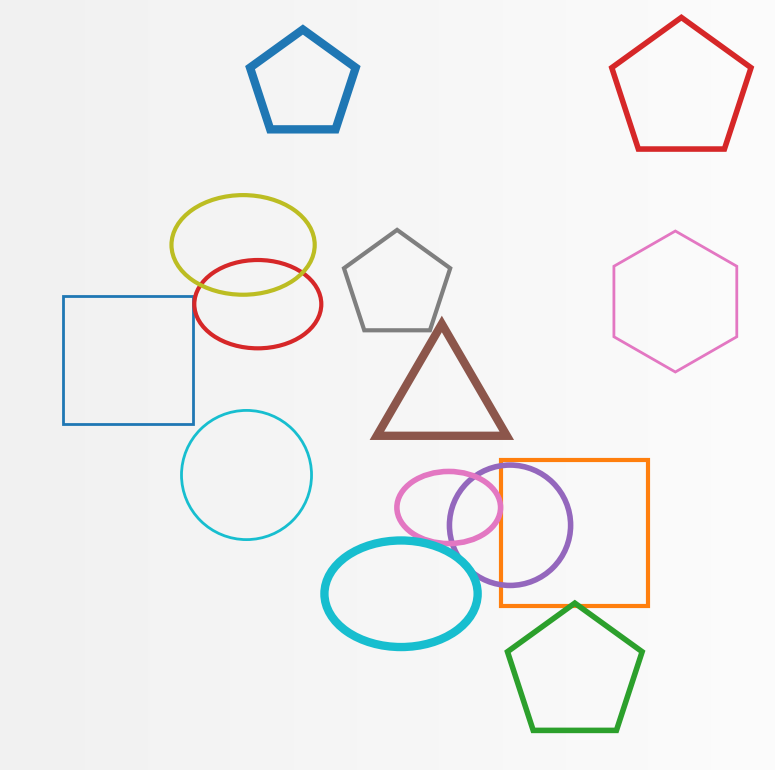[{"shape": "pentagon", "thickness": 3, "radius": 0.36, "center": [0.391, 0.89]}, {"shape": "square", "thickness": 1, "radius": 0.42, "center": [0.165, 0.533]}, {"shape": "square", "thickness": 1.5, "radius": 0.47, "center": [0.742, 0.307]}, {"shape": "pentagon", "thickness": 2, "radius": 0.46, "center": [0.742, 0.125]}, {"shape": "pentagon", "thickness": 2, "radius": 0.47, "center": [0.879, 0.883]}, {"shape": "oval", "thickness": 1.5, "radius": 0.41, "center": [0.333, 0.605]}, {"shape": "circle", "thickness": 2, "radius": 0.39, "center": [0.658, 0.318]}, {"shape": "triangle", "thickness": 3, "radius": 0.48, "center": [0.57, 0.482]}, {"shape": "oval", "thickness": 2, "radius": 0.33, "center": [0.579, 0.341]}, {"shape": "hexagon", "thickness": 1, "radius": 0.46, "center": [0.871, 0.608]}, {"shape": "pentagon", "thickness": 1.5, "radius": 0.36, "center": [0.512, 0.629]}, {"shape": "oval", "thickness": 1.5, "radius": 0.46, "center": [0.314, 0.682]}, {"shape": "circle", "thickness": 1, "radius": 0.42, "center": [0.318, 0.383]}, {"shape": "oval", "thickness": 3, "radius": 0.49, "center": [0.517, 0.229]}]